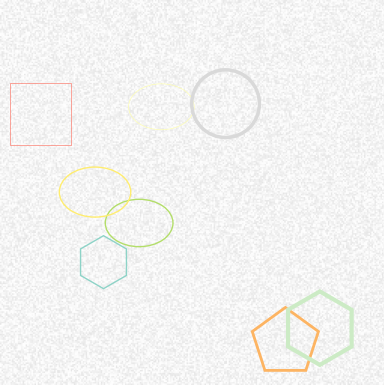[{"shape": "hexagon", "thickness": 1, "radius": 0.34, "center": [0.269, 0.319]}, {"shape": "oval", "thickness": 0.5, "radius": 0.43, "center": [0.419, 0.723]}, {"shape": "square", "thickness": 0.5, "radius": 0.4, "center": [0.105, 0.705]}, {"shape": "pentagon", "thickness": 2, "radius": 0.45, "center": [0.741, 0.111]}, {"shape": "oval", "thickness": 1, "radius": 0.44, "center": [0.361, 0.421]}, {"shape": "circle", "thickness": 2.5, "radius": 0.44, "center": [0.586, 0.731]}, {"shape": "hexagon", "thickness": 3, "radius": 0.48, "center": [0.831, 0.148]}, {"shape": "oval", "thickness": 1, "radius": 0.46, "center": [0.247, 0.501]}]